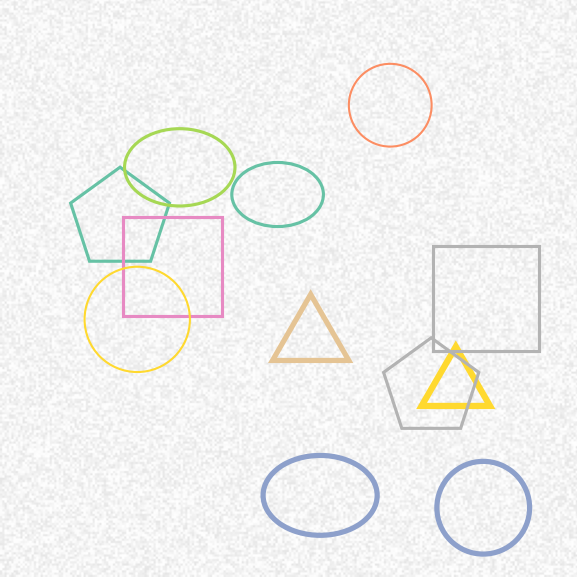[{"shape": "oval", "thickness": 1.5, "radius": 0.4, "center": [0.481, 0.662]}, {"shape": "pentagon", "thickness": 1.5, "radius": 0.45, "center": [0.208, 0.62]}, {"shape": "circle", "thickness": 1, "radius": 0.36, "center": [0.676, 0.817]}, {"shape": "circle", "thickness": 2.5, "radius": 0.4, "center": [0.837, 0.12]}, {"shape": "oval", "thickness": 2.5, "radius": 0.49, "center": [0.554, 0.141]}, {"shape": "square", "thickness": 1.5, "radius": 0.43, "center": [0.298, 0.538]}, {"shape": "oval", "thickness": 1.5, "radius": 0.48, "center": [0.311, 0.709]}, {"shape": "circle", "thickness": 1, "radius": 0.46, "center": [0.238, 0.446]}, {"shape": "triangle", "thickness": 3, "radius": 0.34, "center": [0.789, 0.33]}, {"shape": "triangle", "thickness": 2.5, "radius": 0.38, "center": [0.538, 0.413]}, {"shape": "square", "thickness": 1.5, "radius": 0.46, "center": [0.842, 0.482]}, {"shape": "pentagon", "thickness": 1.5, "radius": 0.43, "center": [0.747, 0.328]}]